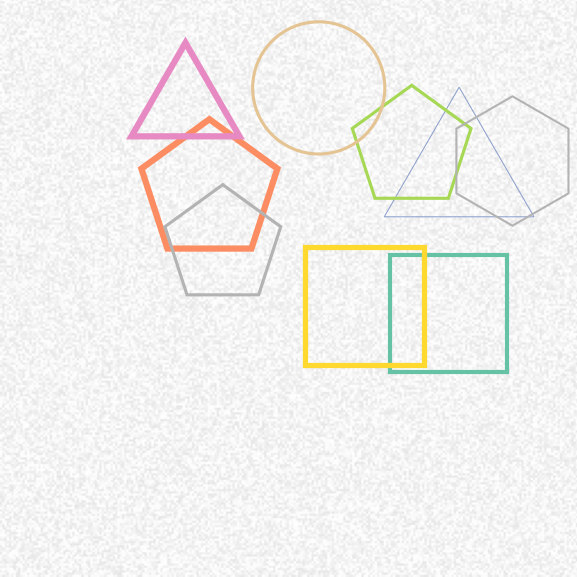[{"shape": "square", "thickness": 2, "radius": 0.51, "center": [0.777, 0.457]}, {"shape": "pentagon", "thickness": 3, "radius": 0.62, "center": [0.363, 0.669]}, {"shape": "triangle", "thickness": 0.5, "radius": 0.75, "center": [0.795, 0.699]}, {"shape": "triangle", "thickness": 3, "radius": 0.54, "center": [0.321, 0.817]}, {"shape": "pentagon", "thickness": 1.5, "radius": 0.54, "center": [0.713, 0.743]}, {"shape": "square", "thickness": 2.5, "radius": 0.51, "center": [0.631, 0.47]}, {"shape": "circle", "thickness": 1.5, "radius": 0.57, "center": [0.552, 0.847]}, {"shape": "hexagon", "thickness": 1, "radius": 0.56, "center": [0.887, 0.72]}, {"shape": "pentagon", "thickness": 1.5, "radius": 0.53, "center": [0.386, 0.574]}]